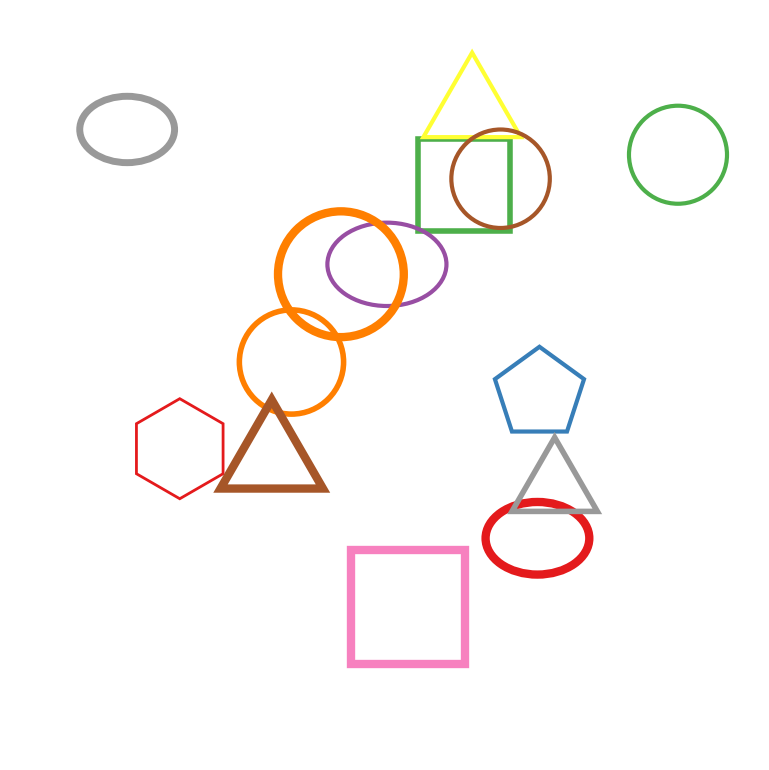[{"shape": "hexagon", "thickness": 1, "radius": 0.32, "center": [0.233, 0.417]}, {"shape": "oval", "thickness": 3, "radius": 0.34, "center": [0.698, 0.301]}, {"shape": "pentagon", "thickness": 1.5, "radius": 0.3, "center": [0.701, 0.489]}, {"shape": "circle", "thickness": 1.5, "radius": 0.32, "center": [0.881, 0.799]}, {"shape": "square", "thickness": 2, "radius": 0.3, "center": [0.603, 0.76]}, {"shape": "oval", "thickness": 1.5, "radius": 0.39, "center": [0.502, 0.657]}, {"shape": "circle", "thickness": 3, "radius": 0.41, "center": [0.443, 0.644]}, {"shape": "circle", "thickness": 2, "radius": 0.34, "center": [0.379, 0.53]}, {"shape": "triangle", "thickness": 1.5, "radius": 0.37, "center": [0.613, 0.858]}, {"shape": "triangle", "thickness": 3, "radius": 0.38, "center": [0.353, 0.404]}, {"shape": "circle", "thickness": 1.5, "radius": 0.32, "center": [0.65, 0.768]}, {"shape": "square", "thickness": 3, "radius": 0.37, "center": [0.53, 0.212]}, {"shape": "triangle", "thickness": 2, "radius": 0.32, "center": [0.72, 0.368]}, {"shape": "oval", "thickness": 2.5, "radius": 0.31, "center": [0.165, 0.832]}]